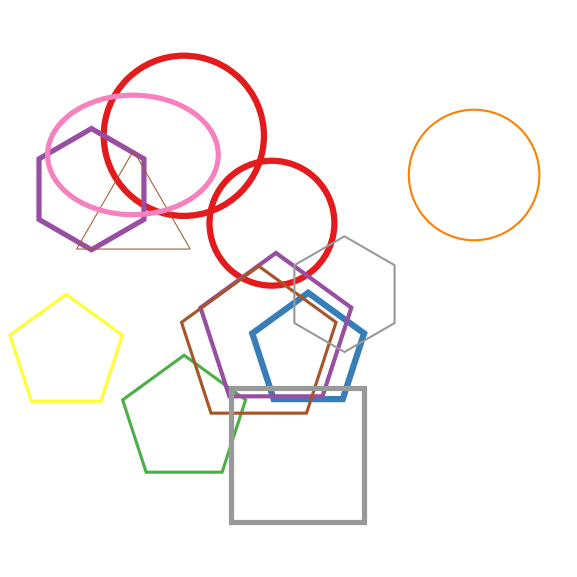[{"shape": "circle", "thickness": 3, "radius": 0.54, "center": [0.471, 0.613]}, {"shape": "circle", "thickness": 3, "radius": 0.69, "center": [0.318, 0.764]}, {"shape": "pentagon", "thickness": 3, "radius": 0.51, "center": [0.534, 0.39]}, {"shape": "pentagon", "thickness": 1.5, "radius": 0.56, "center": [0.319, 0.272]}, {"shape": "hexagon", "thickness": 2.5, "radius": 0.52, "center": [0.158, 0.672]}, {"shape": "pentagon", "thickness": 2, "radius": 0.69, "center": [0.478, 0.424]}, {"shape": "circle", "thickness": 1, "radius": 0.57, "center": [0.821, 0.696]}, {"shape": "pentagon", "thickness": 1.5, "radius": 0.51, "center": [0.115, 0.387]}, {"shape": "pentagon", "thickness": 1.5, "radius": 0.7, "center": [0.448, 0.398]}, {"shape": "triangle", "thickness": 0.5, "radius": 0.57, "center": [0.231, 0.625]}, {"shape": "oval", "thickness": 2.5, "radius": 0.74, "center": [0.23, 0.731]}, {"shape": "hexagon", "thickness": 1, "radius": 0.5, "center": [0.596, 0.49]}, {"shape": "square", "thickness": 2.5, "radius": 0.58, "center": [0.516, 0.211]}]